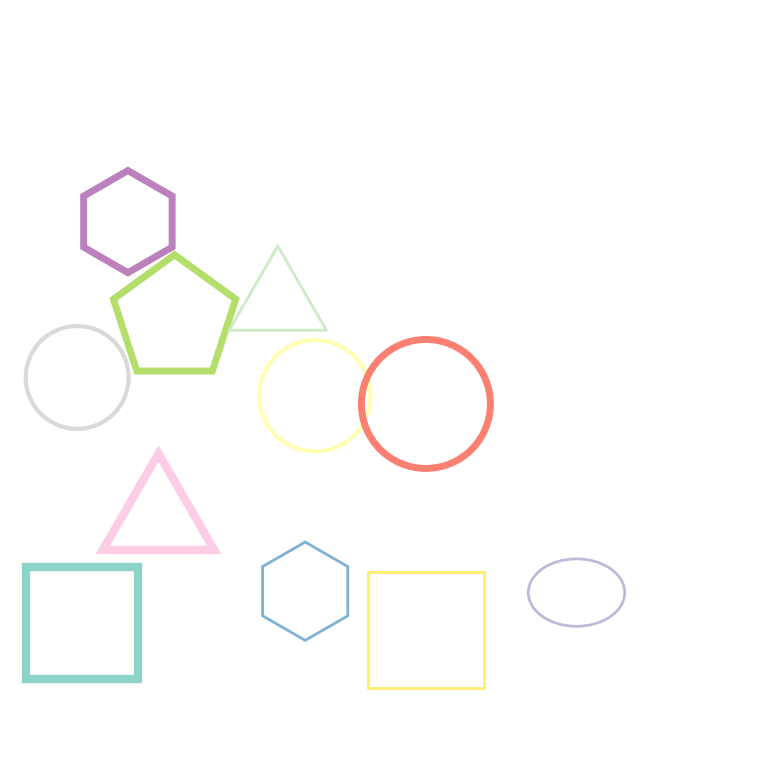[{"shape": "square", "thickness": 3, "radius": 0.36, "center": [0.107, 0.191]}, {"shape": "circle", "thickness": 1.5, "radius": 0.36, "center": [0.409, 0.486]}, {"shape": "oval", "thickness": 1, "radius": 0.31, "center": [0.749, 0.23]}, {"shape": "circle", "thickness": 2.5, "radius": 0.42, "center": [0.553, 0.475]}, {"shape": "hexagon", "thickness": 1, "radius": 0.32, "center": [0.396, 0.232]}, {"shape": "pentagon", "thickness": 2.5, "radius": 0.42, "center": [0.227, 0.586]}, {"shape": "triangle", "thickness": 3, "radius": 0.42, "center": [0.206, 0.328]}, {"shape": "circle", "thickness": 1.5, "radius": 0.33, "center": [0.1, 0.51]}, {"shape": "hexagon", "thickness": 2.5, "radius": 0.33, "center": [0.166, 0.712]}, {"shape": "triangle", "thickness": 1, "radius": 0.36, "center": [0.361, 0.608]}, {"shape": "square", "thickness": 1, "radius": 0.38, "center": [0.553, 0.182]}]